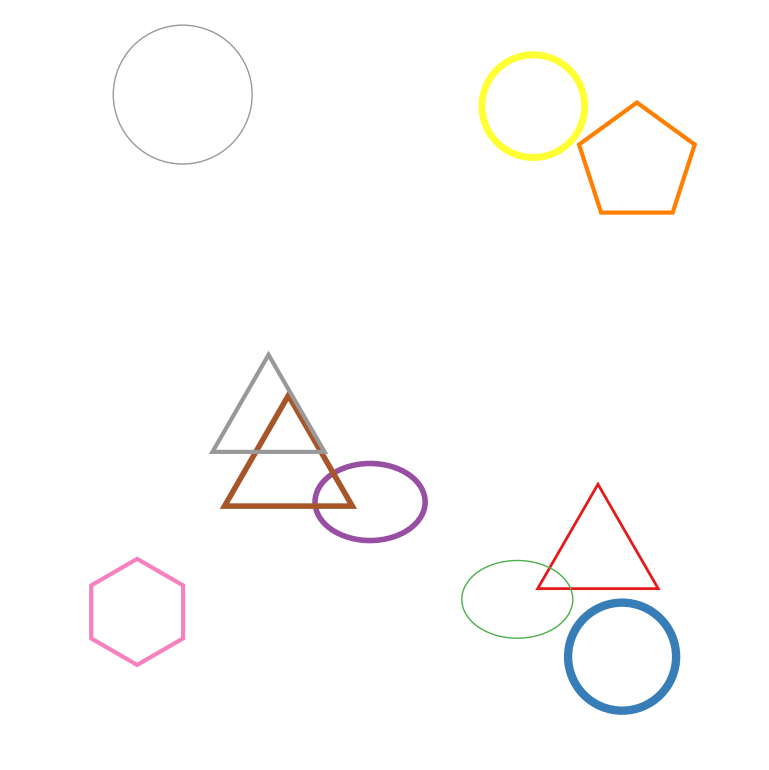[{"shape": "triangle", "thickness": 1, "radius": 0.45, "center": [0.777, 0.281]}, {"shape": "circle", "thickness": 3, "radius": 0.35, "center": [0.808, 0.147]}, {"shape": "oval", "thickness": 0.5, "radius": 0.36, "center": [0.672, 0.222]}, {"shape": "oval", "thickness": 2, "radius": 0.36, "center": [0.481, 0.348]}, {"shape": "pentagon", "thickness": 1.5, "radius": 0.39, "center": [0.827, 0.788]}, {"shape": "circle", "thickness": 2.5, "radius": 0.33, "center": [0.693, 0.862]}, {"shape": "triangle", "thickness": 2, "radius": 0.48, "center": [0.375, 0.391]}, {"shape": "hexagon", "thickness": 1.5, "radius": 0.34, "center": [0.178, 0.205]}, {"shape": "triangle", "thickness": 1.5, "radius": 0.42, "center": [0.349, 0.455]}, {"shape": "circle", "thickness": 0.5, "radius": 0.45, "center": [0.237, 0.877]}]